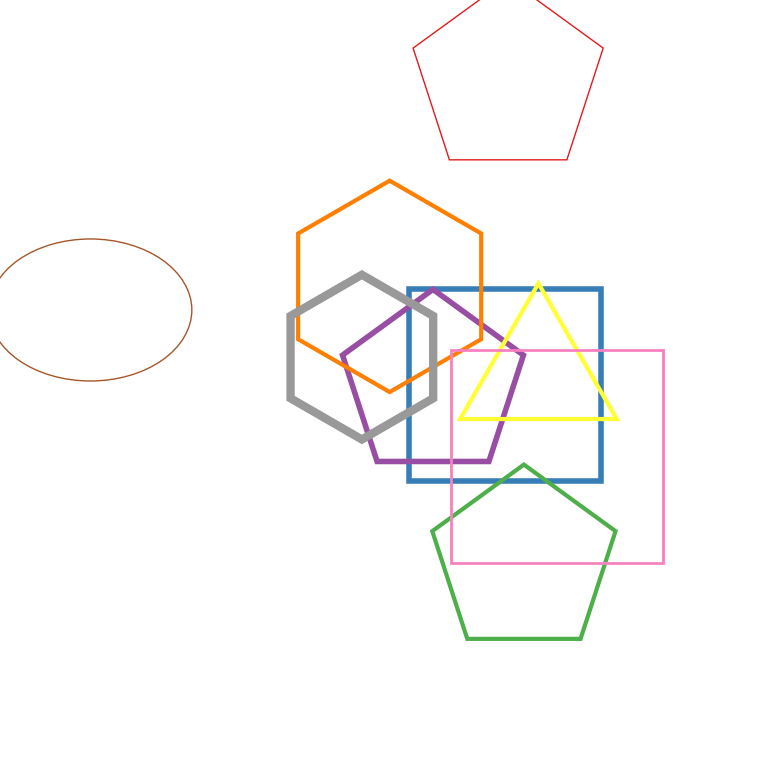[{"shape": "pentagon", "thickness": 0.5, "radius": 0.65, "center": [0.66, 0.897]}, {"shape": "square", "thickness": 2, "radius": 0.62, "center": [0.656, 0.499]}, {"shape": "pentagon", "thickness": 1.5, "radius": 0.63, "center": [0.68, 0.272]}, {"shape": "pentagon", "thickness": 2, "radius": 0.62, "center": [0.562, 0.501]}, {"shape": "hexagon", "thickness": 1.5, "radius": 0.69, "center": [0.506, 0.628]}, {"shape": "triangle", "thickness": 1.5, "radius": 0.59, "center": [0.699, 0.515]}, {"shape": "oval", "thickness": 0.5, "radius": 0.66, "center": [0.117, 0.597]}, {"shape": "square", "thickness": 1, "radius": 0.69, "center": [0.723, 0.407]}, {"shape": "hexagon", "thickness": 3, "radius": 0.53, "center": [0.47, 0.536]}]